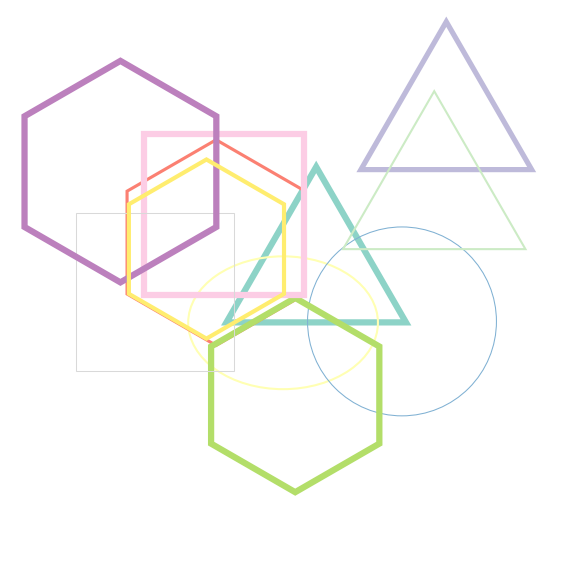[{"shape": "triangle", "thickness": 3, "radius": 0.9, "center": [0.548, 0.531]}, {"shape": "oval", "thickness": 1, "radius": 0.82, "center": [0.49, 0.44]}, {"shape": "triangle", "thickness": 2.5, "radius": 0.85, "center": [0.773, 0.791]}, {"shape": "hexagon", "thickness": 1.5, "radius": 0.89, "center": [0.374, 0.579]}, {"shape": "circle", "thickness": 0.5, "radius": 0.82, "center": [0.696, 0.443]}, {"shape": "hexagon", "thickness": 3, "radius": 0.84, "center": [0.511, 0.315]}, {"shape": "square", "thickness": 3, "radius": 0.69, "center": [0.388, 0.628]}, {"shape": "square", "thickness": 0.5, "radius": 0.68, "center": [0.268, 0.493]}, {"shape": "hexagon", "thickness": 3, "radius": 0.96, "center": [0.209, 0.702]}, {"shape": "triangle", "thickness": 1, "radius": 0.91, "center": [0.752, 0.659]}, {"shape": "hexagon", "thickness": 2, "radius": 0.78, "center": [0.357, 0.568]}]